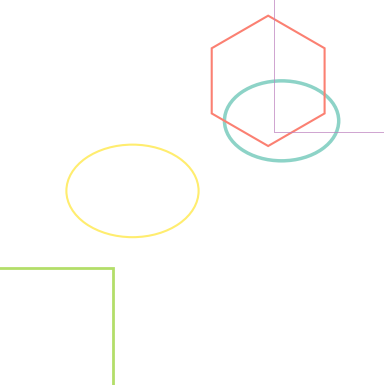[{"shape": "oval", "thickness": 2.5, "radius": 0.74, "center": [0.731, 0.686]}, {"shape": "hexagon", "thickness": 1.5, "radius": 0.85, "center": [0.697, 0.79]}, {"shape": "square", "thickness": 2, "radius": 0.77, "center": [0.14, 0.15]}, {"shape": "square", "thickness": 0.5, "radius": 0.92, "center": [0.896, 0.843]}, {"shape": "oval", "thickness": 1.5, "radius": 0.86, "center": [0.344, 0.504]}]